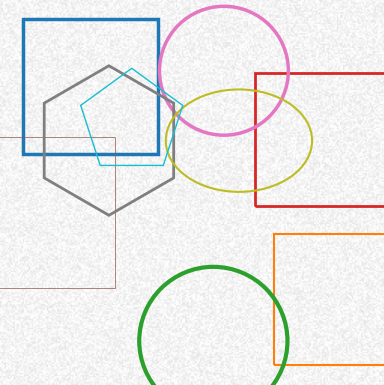[{"shape": "square", "thickness": 2.5, "radius": 0.88, "center": [0.235, 0.775]}, {"shape": "square", "thickness": 1.5, "radius": 0.85, "center": [0.883, 0.222]}, {"shape": "circle", "thickness": 3, "radius": 0.96, "center": [0.554, 0.114]}, {"shape": "square", "thickness": 2, "radius": 0.86, "center": [0.835, 0.638]}, {"shape": "square", "thickness": 0.5, "radius": 0.98, "center": [0.103, 0.448]}, {"shape": "circle", "thickness": 2.5, "radius": 0.84, "center": [0.582, 0.816]}, {"shape": "hexagon", "thickness": 2, "radius": 0.97, "center": [0.283, 0.635]}, {"shape": "oval", "thickness": 1.5, "radius": 0.95, "center": [0.621, 0.635]}, {"shape": "pentagon", "thickness": 1, "radius": 0.7, "center": [0.342, 0.683]}]